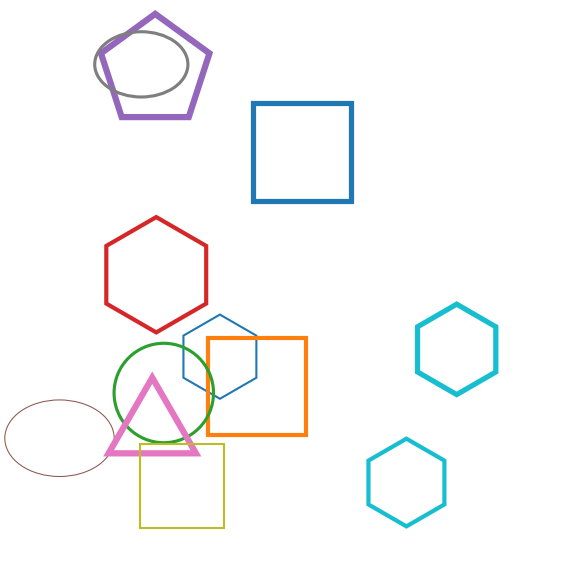[{"shape": "square", "thickness": 2.5, "radius": 0.42, "center": [0.523, 0.736]}, {"shape": "hexagon", "thickness": 1, "radius": 0.36, "center": [0.381, 0.382]}, {"shape": "square", "thickness": 2, "radius": 0.42, "center": [0.445, 0.33]}, {"shape": "circle", "thickness": 1.5, "radius": 0.43, "center": [0.284, 0.319]}, {"shape": "hexagon", "thickness": 2, "radius": 0.5, "center": [0.271, 0.523]}, {"shape": "pentagon", "thickness": 3, "radius": 0.49, "center": [0.269, 0.876]}, {"shape": "oval", "thickness": 0.5, "radius": 0.47, "center": [0.103, 0.24]}, {"shape": "triangle", "thickness": 3, "radius": 0.44, "center": [0.264, 0.258]}, {"shape": "oval", "thickness": 1.5, "radius": 0.4, "center": [0.245, 0.888]}, {"shape": "square", "thickness": 1, "radius": 0.36, "center": [0.315, 0.158]}, {"shape": "hexagon", "thickness": 2, "radius": 0.38, "center": [0.704, 0.164]}, {"shape": "hexagon", "thickness": 2.5, "radius": 0.39, "center": [0.791, 0.394]}]